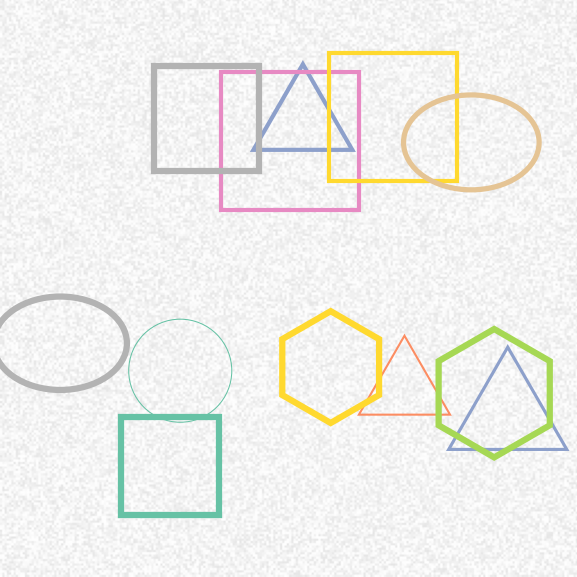[{"shape": "circle", "thickness": 0.5, "radius": 0.45, "center": [0.312, 0.357]}, {"shape": "square", "thickness": 3, "radius": 0.42, "center": [0.294, 0.192]}, {"shape": "triangle", "thickness": 1, "radius": 0.46, "center": [0.7, 0.327]}, {"shape": "triangle", "thickness": 1.5, "radius": 0.59, "center": [0.879, 0.28]}, {"shape": "triangle", "thickness": 2, "radius": 0.49, "center": [0.524, 0.789]}, {"shape": "square", "thickness": 2, "radius": 0.6, "center": [0.502, 0.755]}, {"shape": "hexagon", "thickness": 3, "radius": 0.56, "center": [0.856, 0.318]}, {"shape": "hexagon", "thickness": 3, "radius": 0.48, "center": [0.573, 0.363]}, {"shape": "square", "thickness": 2, "radius": 0.55, "center": [0.681, 0.796]}, {"shape": "oval", "thickness": 2.5, "radius": 0.59, "center": [0.816, 0.753]}, {"shape": "oval", "thickness": 3, "radius": 0.58, "center": [0.104, 0.405]}, {"shape": "square", "thickness": 3, "radius": 0.45, "center": [0.357, 0.793]}]